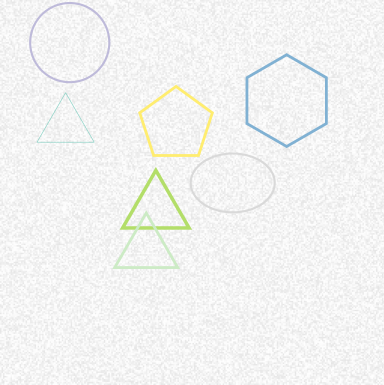[{"shape": "triangle", "thickness": 0.5, "radius": 0.43, "center": [0.17, 0.673]}, {"shape": "circle", "thickness": 1.5, "radius": 0.51, "center": [0.181, 0.889]}, {"shape": "hexagon", "thickness": 2, "radius": 0.6, "center": [0.745, 0.739]}, {"shape": "triangle", "thickness": 2.5, "radius": 0.5, "center": [0.405, 0.458]}, {"shape": "oval", "thickness": 1.5, "radius": 0.55, "center": [0.604, 0.525]}, {"shape": "triangle", "thickness": 2, "radius": 0.47, "center": [0.38, 0.352]}, {"shape": "pentagon", "thickness": 2, "radius": 0.5, "center": [0.457, 0.676]}]